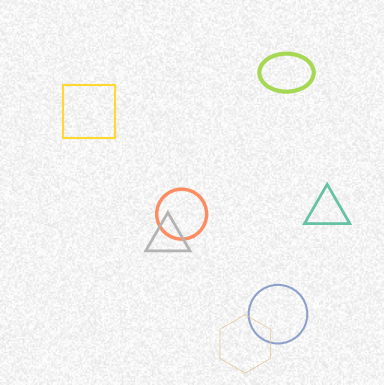[{"shape": "triangle", "thickness": 2, "radius": 0.34, "center": [0.85, 0.453]}, {"shape": "circle", "thickness": 2.5, "radius": 0.32, "center": [0.472, 0.444]}, {"shape": "circle", "thickness": 1.5, "radius": 0.38, "center": [0.722, 0.184]}, {"shape": "oval", "thickness": 3, "radius": 0.35, "center": [0.744, 0.811]}, {"shape": "square", "thickness": 1.5, "radius": 0.34, "center": [0.231, 0.71]}, {"shape": "hexagon", "thickness": 0.5, "radius": 0.38, "center": [0.637, 0.107]}, {"shape": "triangle", "thickness": 2, "radius": 0.33, "center": [0.436, 0.382]}]